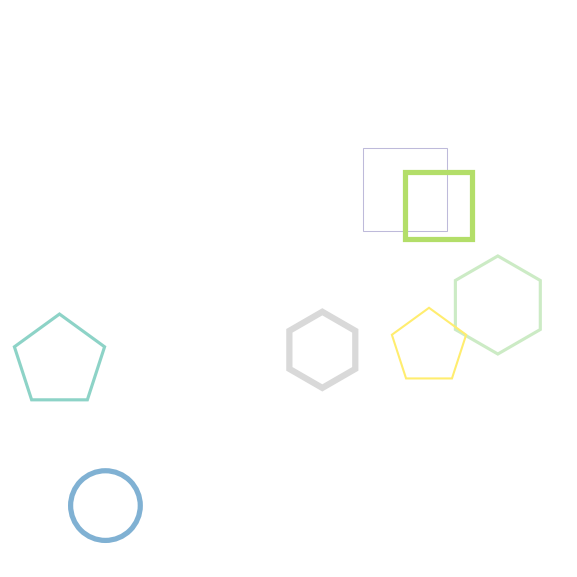[{"shape": "pentagon", "thickness": 1.5, "radius": 0.41, "center": [0.103, 0.373]}, {"shape": "square", "thickness": 0.5, "radius": 0.36, "center": [0.701, 0.671]}, {"shape": "circle", "thickness": 2.5, "radius": 0.3, "center": [0.183, 0.124]}, {"shape": "square", "thickness": 2.5, "radius": 0.29, "center": [0.759, 0.643]}, {"shape": "hexagon", "thickness": 3, "radius": 0.33, "center": [0.558, 0.393]}, {"shape": "hexagon", "thickness": 1.5, "radius": 0.42, "center": [0.862, 0.471]}, {"shape": "pentagon", "thickness": 1, "radius": 0.34, "center": [0.743, 0.399]}]